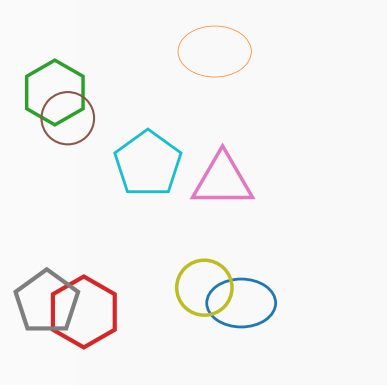[{"shape": "oval", "thickness": 2, "radius": 0.44, "center": [0.622, 0.213]}, {"shape": "oval", "thickness": 0.5, "radius": 0.47, "center": [0.554, 0.866]}, {"shape": "hexagon", "thickness": 2.5, "radius": 0.42, "center": [0.142, 0.76]}, {"shape": "hexagon", "thickness": 3, "radius": 0.46, "center": [0.216, 0.19]}, {"shape": "circle", "thickness": 1.5, "radius": 0.34, "center": [0.175, 0.693]}, {"shape": "triangle", "thickness": 2.5, "radius": 0.45, "center": [0.574, 0.532]}, {"shape": "pentagon", "thickness": 3, "radius": 0.42, "center": [0.121, 0.216]}, {"shape": "circle", "thickness": 2.5, "radius": 0.36, "center": [0.527, 0.253]}, {"shape": "pentagon", "thickness": 2, "radius": 0.45, "center": [0.382, 0.575]}]